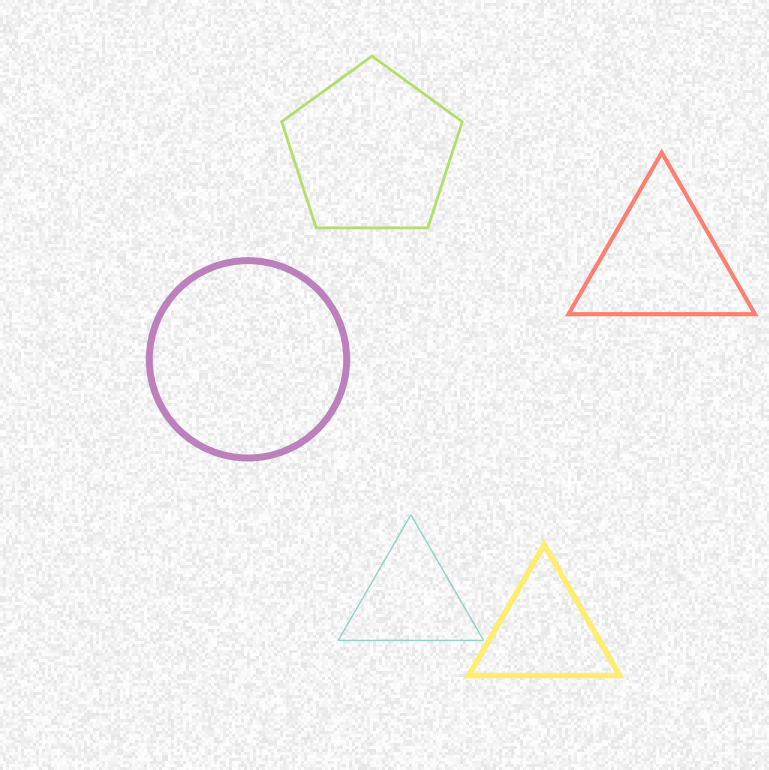[{"shape": "triangle", "thickness": 0.5, "radius": 0.54, "center": [0.534, 0.223]}, {"shape": "triangle", "thickness": 1.5, "radius": 0.7, "center": [0.859, 0.662]}, {"shape": "pentagon", "thickness": 1, "radius": 0.62, "center": [0.483, 0.804]}, {"shape": "circle", "thickness": 2.5, "radius": 0.64, "center": [0.322, 0.533]}, {"shape": "triangle", "thickness": 2, "radius": 0.57, "center": [0.707, 0.179]}]